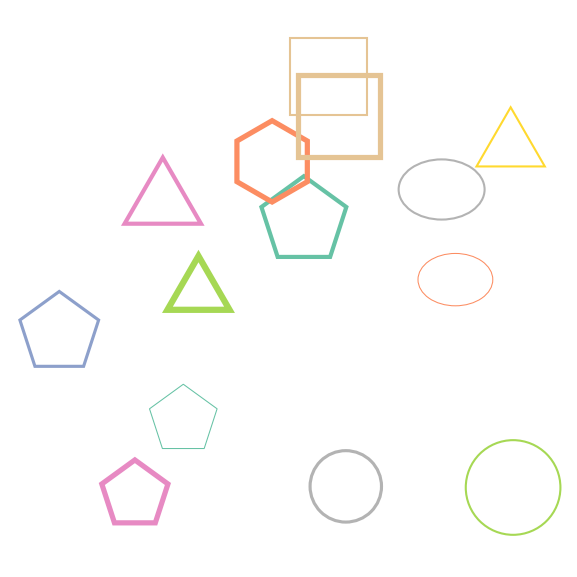[{"shape": "pentagon", "thickness": 0.5, "radius": 0.31, "center": [0.317, 0.272]}, {"shape": "pentagon", "thickness": 2, "radius": 0.39, "center": [0.526, 0.617]}, {"shape": "oval", "thickness": 0.5, "radius": 0.32, "center": [0.789, 0.515]}, {"shape": "hexagon", "thickness": 2.5, "radius": 0.35, "center": [0.471, 0.72]}, {"shape": "pentagon", "thickness": 1.5, "radius": 0.36, "center": [0.103, 0.423]}, {"shape": "triangle", "thickness": 2, "radius": 0.38, "center": [0.282, 0.65]}, {"shape": "pentagon", "thickness": 2.5, "radius": 0.3, "center": [0.234, 0.142]}, {"shape": "circle", "thickness": 1, "radius": 0.41, "center": [0.888, 0.155]}, {"shape": "triangle", "thickness": 3, "radius": 0.31, "center": [0.344, 0.494]}, {"shape": "triangle", "thickness": 1, "radius": 0.34, "center": [0.884, 0.745]}, {"shape": "square", "thickness": 2.5, "radius": 0.36, "center": [0.588, 0.799]}, {"shape": "square", "thickness": 1, "radius": 0.33, "center": [0.568, 0.866]}, {"shape": "circle", "thickness": 1.5, "radius": 0.31, "center": [0.599, 0.157]}, {"shape": "oval", "thickness": 1, "radius": 0.37, "center": [0.765, 0.671]}]